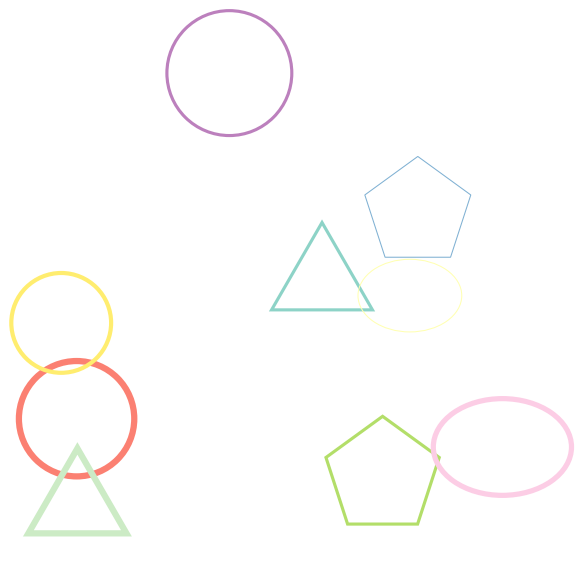[{"shape": "triangle", "thickness": 1.5, "radius": 0.5, "center": [0.558, 0.513]}, {"shape": "oval", "thickness": 0.5, "radius": 0.45, "center": [0.71, 0.487]}, {"shape": "circle", "thickness": 3, "radius": 0.5, "center": [0.133, 0.274]}, {"shape": "pentagon", "thickness": 0.5, "radius": 0.48, "center": [0.723, 0.632]}, {"shape": "pentagon", "thickness": 1.5, "radius": 0.52, "center": [0.663, 0.175]}, {"shape": "oval", "thickness": 2.5, "radius": 0.6, "center": [0.87, 0.225]}, {"shape": "circle", "thickness": 1.5, "radius": 0.54, "center": [0.397, 0.873]}, {"shape": "triangle", "thickness": 3, "radius": 0.49, "center": [0.134, 0.125]}, {"shape": "circle", "thickness": 2, "radius": 0.43, "center": [0.106, 0.44]}]